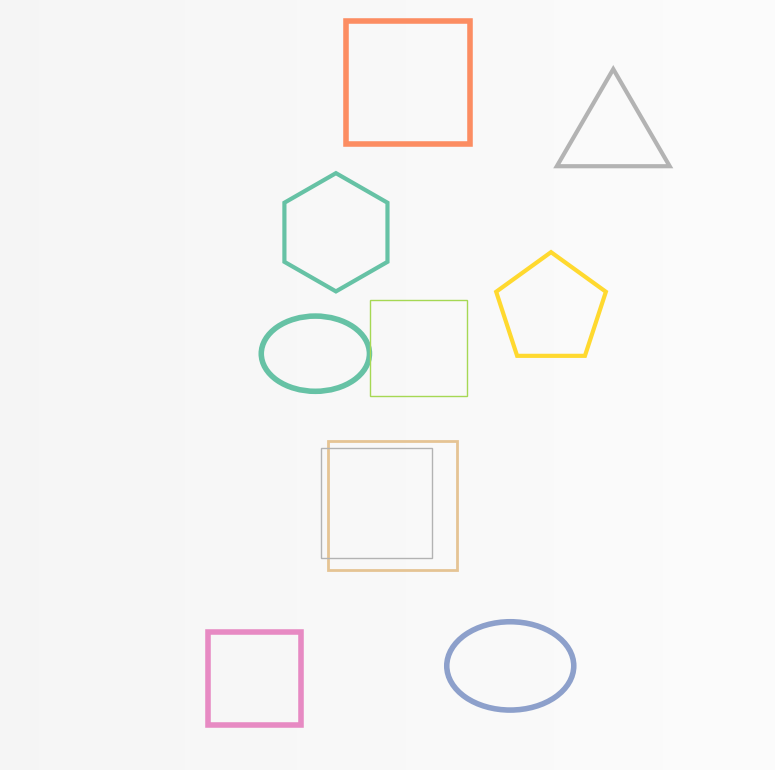[{"shape": "oval", "thickness": 2, "radius": 0.35, "center": [0.407, 0.541]}, {"shape": "hexagon", "thickness": 1.5, "radius": 0.38, "center": [0.433, 0.698]}, {"shape": "square", "thickness": 2, "radius": 0.4, "center": [0.527, 0.892]}, {"shape": "oval", "thickness": 2, "radius": 0.41, "center": [0.658, 0.135]}, {"shape": "square", "thickness": 2, "radius": 0.3, "center": [0.328, 0.119]}, {"shape": "square", "thickness": 0.5, "radius": 0.31, "center": [0.54, 0.548]}, {"shape": "pentagon", "thickness": 1.5, "radius": 0.37, "center": [0.711, 0.598]}, {"shape": "square", "thickness": 1, "radius": 0.42, "center": [0.506, 0.344]}, {"shape": "square", "thickness": 0.5, "radius": 0.36, "center": [0.486, 0.347]}, {"shape": "triangle", "thickness": 1.5, "radius": 0.42, "center": [0.791, 0.826]}]